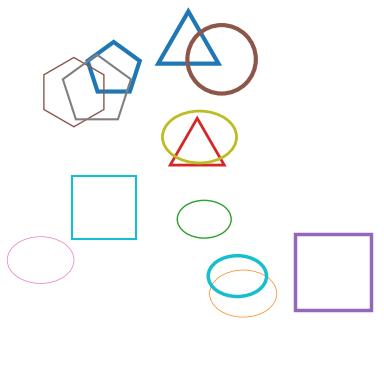[{"shape": "pentagon", "thickness": 3, "radius": 0.36, "center": [0.295, 0.82]}, {"shape": "triangle", "thickness": 3, "radius": 0.45, "center": [0.489, 0.88]}, {"shape": "oval", "thickness": 0.5, "radius": 0.44, "center": [0.632, 0.237]}, {"shape": "oval", "thickness": 1, "radius": 0.35, "center": [0.531, 0.431]}, {"shape": "triangle", "thickness": 2, "radius": 0.41, "center": [0.512, 0.612]}, {"shape": "square", "thickness": 2.5, "radius": 0.49, "center": [0.865, 0.294]}, {"shape": "hexagon", "thickness": 1, "radius": 0.45, "center": [0.192, 0.761]}, {"shape": "circle", "thickness": 3, "radius": 0.44, "center": [0.576, 0.846]}, {"shape": "oval", "thickness": 0.5, "radius": 0.43, "center": [0.105, 0.325]}, {"shape": "pentagon", "thickness": 1.5, "radius": 0.46, "center": [0.252, 0.765]}, {"shape": "oval", "thickness": 2, "radius": 0.48, "center": [0.518, 0.644]}, {"shape": "oval", "thickness": 2.5, "radius": 0.38, "center": [0.617, 0.283]}, {"shape": "square", "thickness": 1.5, "radius": 0.41, "center": [0.271, 0.461]}]